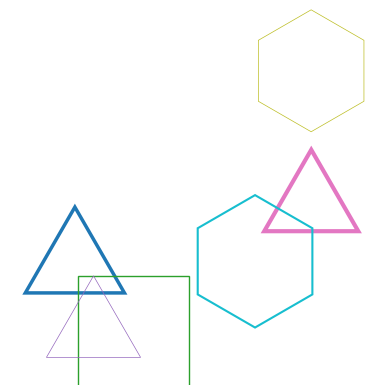[{"shape": "triangle", "thickness": 2.5, "radius": 0.74, "center": [0.194, 0.313]}, {"shape": "square", "thickness": 1, "radius": 0.73, "center": [0.347, 0.139]}, {"shape": "triangle", "thickness": 0.5, "radius": 0.71, "center": [0.243, 0.142]}, {"shape": "triangle", "thickness": 3, "radius": 0.7, "center": [0.808, 0.47]}, {"shape": "hexagon", "thickness": 0.5, "radius": 0.79, "center": [0.808, 0.816]}, {"shape": "hexagon", "thickness": 1.5, "radius": 0.86, "center": [0.662, 0.321]}]